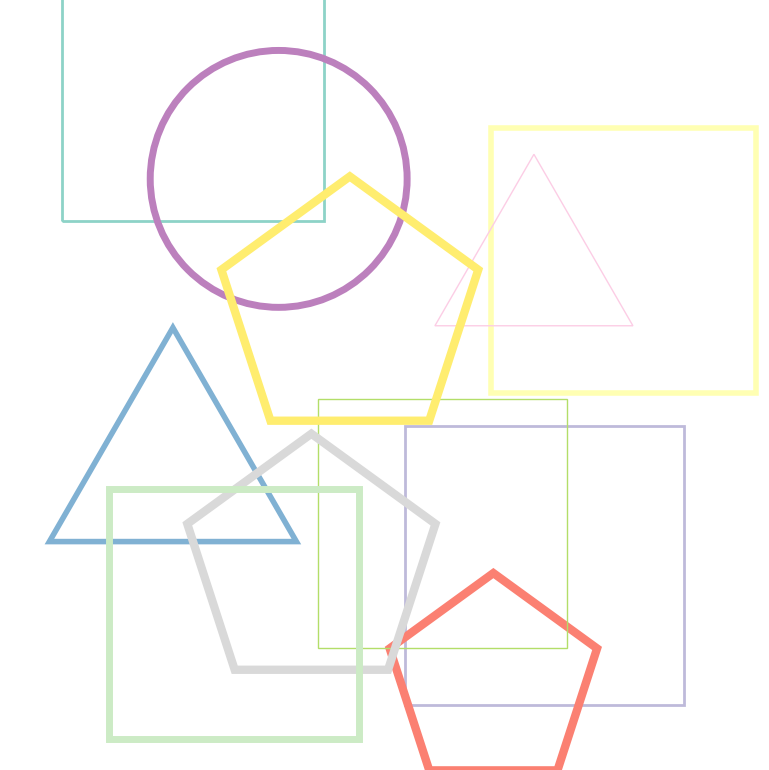[{"shape": "square", "thickness": 1, "radius": 0.85, "center": [0.25, 0.883]}, {"shape": "square", "thickness": 2, "radius": 0.86, "center": [0.81, 0.661]}, {"shape": "square", "thickness": 1, "radius": 0.91, "center": [0.707, 0.266]}, {"shape": "pentagon", "thickness": 3, "radius": 0.71, "center": [0.641, 0.114]}, {"shape": "triangle", "thickness": 2, "radius": 0.93, "center": [0.225, 0.389]}, {"shape": "square", "thickness": 0.5, "radius": 0.81, "center": [0.575, 0.32]}, {"shape": "triangle", "thickness": 0.5, "radius": 0.74, "center": [0.693, 0.651]}, {"shape": "pentagon", "thickness": 3, "radius": 0.85, "center": [0.404, 0.267]}, {"shape": "circle", "thickness": 2.5, "radius": 0.83, "center": [0.362, 0.768]}, {"shape": "square", "thickness": 2.5, "radius": 0.81, "center": [0.304, 0.202]}, {"shape": "pentagon", "thickness": 3, "radius": 0.88, "center": [0.454, 0.596]}]